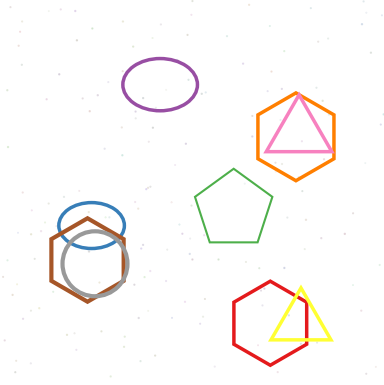[{"shape": "hexagon", "thickness": 2.5, "radius": 0.55, "center": [0.702, 0.16]}, {"shape": "oval", "thickness": 2.5, "radius": 0.43, "center": [0.238, 0.414]}, {"shape": "pentagon", "thickness": 1.5, "radius": 0.53, "center": [0.607, 0.456]}, {"shape": "oval", "thickness": 2.5, "radius": 0.48, "center": [0.416, 0.78]}, {"shape": "hexagon", "thickness": 2.5, "radius": 0.57, "center": [0.769, 0.645]}, {"shape": "triangle", "thickness": 2.5, "radius": 0.45, "center": [0.782, 0.162]}, {"shape": "hexagon", "thickness": 3, "radius": 0.54, "center": [0.227, 0.325]}, {"shape": "triangle", "thickness": 2.5, "radius": 0.49, "center": [0.777, 0.655]}, {"shape": "circle", "thickness": 3, "radius": 0.42, "center": [0.247, 0.315]}]